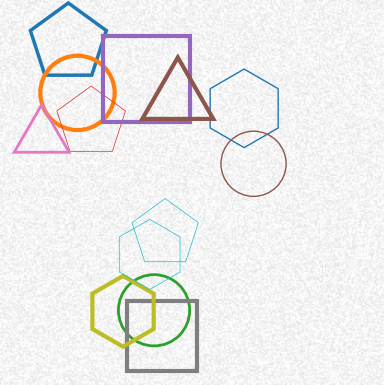[{"shape": "pentagon", "thickness": 2.5, "radius": 0.52, "center": [0.177, 0.889]}, {"shape": "hexagon", "thickness": 1, "radius": 0.51, "center": [0.634, 0.719]}, {"shape": "circle", "thickness": 3, "radius": 0.48, "center": [0.201, 0.759]}, {"shape": "circle", "thickness": 2, "radius": 0.46, "center": [0.4, 0.194]}, {"shape": "pentagon", "thickness": 0.5, "radius": 0.47, "center": [0.237, 0.683]}, {"shape": "square", "thickness": 3, "radius": 0.56, "center": [0.381, 0.794]}, {"shape": "circle", "thickness": 1, "radius": 0.42, "center": [0.659, 0.575]}, {"shape": "triangle", "thickness": 3, "radius": 0.53, "center": [0.462, 0.744]}, {"shape": "triangle", "thickness": 2, "radius": 0.41, "center": [0.108, 0.646]}, {"shape": "square", "thickness": 3, "radius": 0.45, "center": [0.421, 0.127]}, {"shape": "hexagon", "thickness": 3, "radius": 0.46, "center": [0.32, 0.191]}, {"shape": "hexagon", "thickness": 0.5, "radius": 0.46, "center": [0.389, 0.339]}, {"shape": "pentagon", "thickness": 0.5, "radius": 0.45, "center": [0.429, 0.394]}]